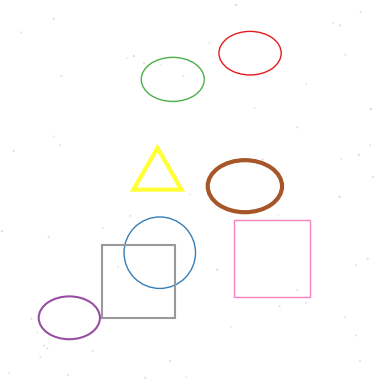[{"shape": "oval", "thickness": 1, "radius": 0.4, "center": [0.65, 0.862]}, {"shape": "circle", "thickness": 1, "radius": 0.46, "center": [0.415, 0.344]}, {"shape": "oval", "thickness": 1, "radius": 0.41, "center": [0.449, 0.794]}, {"shape": "oval", "thickness": 1.5, "radius": 0.4, "center": [0.18, 0.175]}, {"shape": "triangle", "thickness": 3, "radius": 0.36, "center": [0.409, 0.543]}, {"shape": "oval", "thickness": 3, "radius": 0.48, "center": [0.636, 0.516]}, {"shape": "square", "thickness": 1, "radius": 0.5, "center": [0.706, 0.329]}, {"shape": "square", "thickness": 1.5, "radius": 0.48, "center": [0.359, 0.269]}]